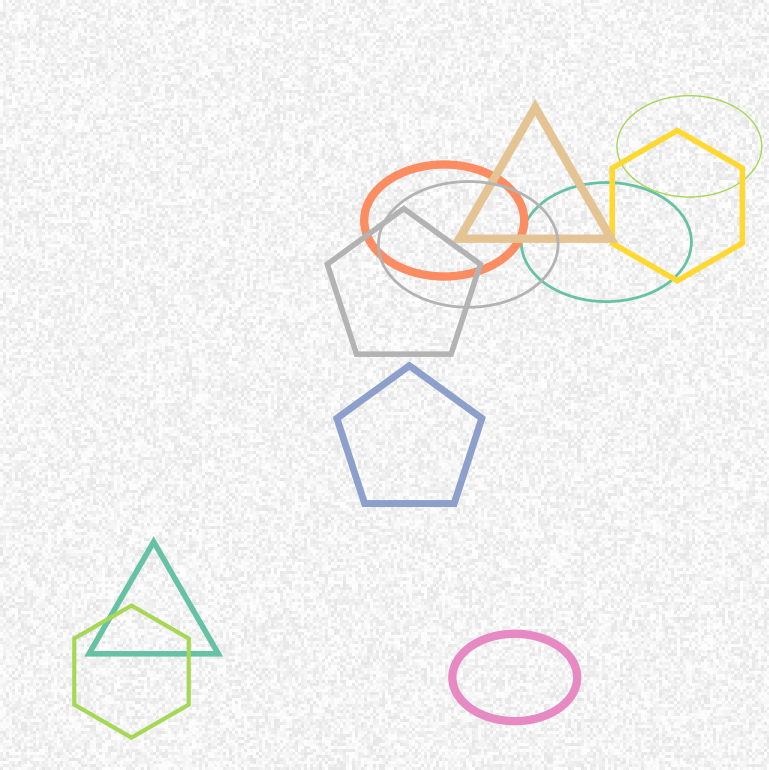[{"shape": "triangle", "thickness": 2, "radius": 0.48, "center": [0.2, 0.199]}, {"shape": "oval", "thickness": 1, "radius": 0.55, "center": [0.787, 0.686]}, {"shape": "oval", "thickness": 3, "radius": 0.52, "center": [0.577, 0.714]}, {"shape": "pentagon", "thickness": 2.5, "radius": 0.49, "center": [0.532, 0.426]}, {"shape": "oval", "thickness": 3, "radius": 0.41, "center": [0.669, 0.12]}, {"shape": "hexagon", "thickness": 1.5, "radius": 0.43, "center": [0.171, 0.128]}, {"shape": "oval", "thickness": 0.5, "radius": 0.47, "center": [0.895, 0.81]}, {"shape": "hexagon", "thickness": 2, "radius": 0.49, "center": [0.88, 0.733]}, {"shape": "triangle", "thickness": 3, "radius": 0.57, "center": [0.695, 0.747]}, {"shape": "pentagon", "thickness": 2, "radius": 0.52, "center": [0.524, 0.625]}, {"shape": "oval", "thickness": 1, "radius": 0.58, "center": [0.608, 0.683]}]